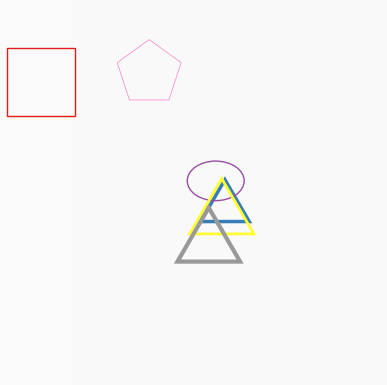[{"shape": "square", "thickness": 1, "radius": 0.44, "center": [0.106, 0.786]}, {"shape": "triangle", "thickness": 2.5, "radius": 0.36, "center": [0.58, 0.461]}, {"shape": "oval", "thickness": 1, "radius": 0.37, "center": [0.557, 0.53]}, {"shape": "triangle", "thickness": 2, "radius": 0.48, "center": [0.572, 0.44]}, {"shape": "pentagon", "thickness": 0.5, "radius": 0.43, "center": [0.385, 0.811]}, {"shape": "triangle", "thickness": 3, "radius": 0.47, "center": [0.539, 0.367]}]